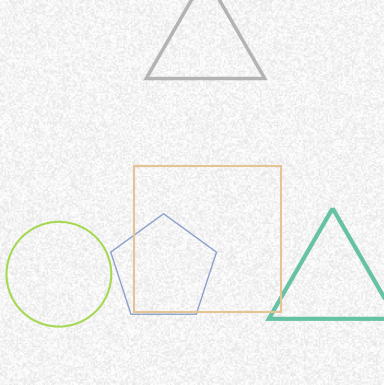[{"shape": "triangle", "thickness": 3, "radius": 0.96, "center": [0.864, 0.268]}, {"shape": "pentagon", "thickness": 1, "radius": 0.72, "center": [0.425, 0.301]}, {"shape": "circle", "thickness": 1.5, "radius": 0.68, "center": [0.153, 0.288]}, {"shape": "square", "thickness": 1.5, "radius": 0.95, "center": [0.54, 0.379]}, {"shape": "triangle", "thickness": 2.5, "radius": 0.89, "center": [0.534, 0.885]}]